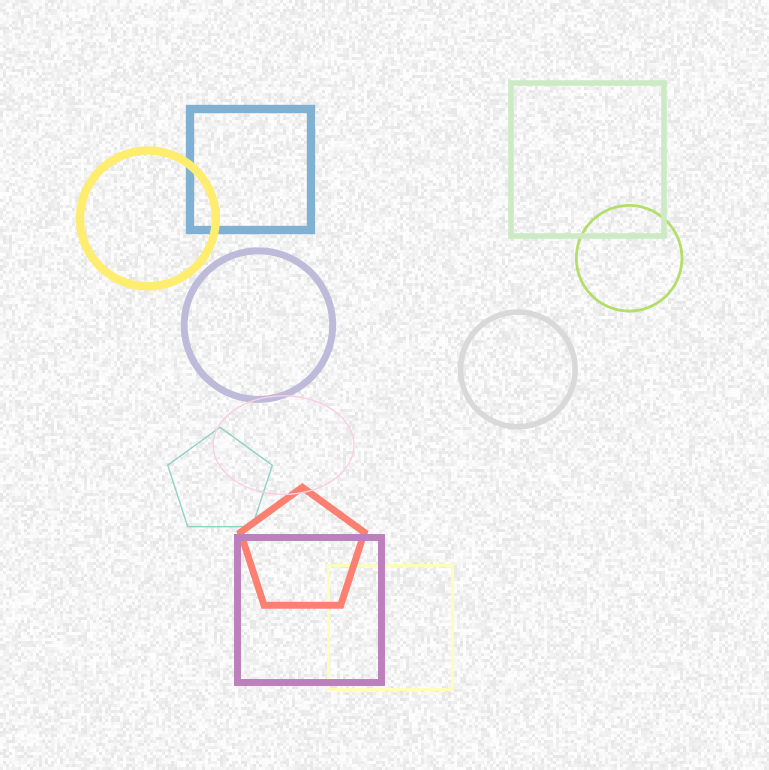[{"shape": "pentagon", "thickness": 0.5, "radius": 0.36, "center": [0.286, 0.374]}, {"shape": "square", "thickness": 1, "radius": 0.4, "center": [0.507, 0.186]}, {"shape": "circle", "thickness": 2.5, "radius": 0.48, "center": [0.336, 0.578]}, {"shape": "pentagon", "thickness": 2.5, "radius": 0.42, "center": [0.393, 0.282]}, {"shape": "square", "thickness": 3, "radius": 0.39, "center": [0.325, 0.78]}, {"shape": "circle", "thickness": 1, "radius": 0.34, "center": [0.817, 0.665]}, {"shape": "oval", "thickness": 0.5, "radius": 0.46, "center": [0.368, 0.422]}, {"shape": "circle", "thickness": 2, "radius": 0.37, "center": [0.673, 0.52]}, {"shape": "square", "thickness": 2.5, "radius": 0.47, "center": [0.401, 0.208]}, {"shape": "square", "thickness": 2, "radius": 0.5, "center": [0.763, 0.793]}, {"shape": "circle", "thickness": 3, "radius": 0.44, "center": [0.192, 0.716]}]